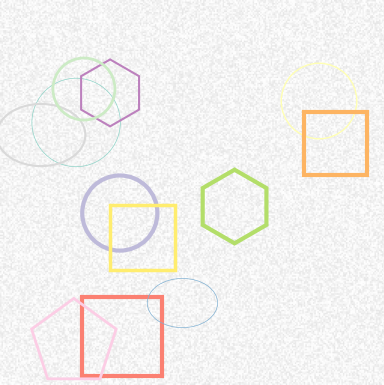[{"shape": "circle", "thickness": 0.5, "radius": 0.57, "center": [0.198, 0.682]}, {"shape": "circle", "thickness": 1, "radius": 0.49, "center": [0.829, 0.738]}, {"shape": "circle", "thickness": 3, "radius": 0.49, "center": [0.311, 0.447]}, {"shape": "square", "thickness": 3, "radius": 0.52, "center": [0.316, 0.126]}, {"shape": "oval", "thickness": 0.5, "radius": 0.46, "center": [0.474, 0.213]}, {"shape": "square", "thickness": 3, "radius": 0.41, "center": [0.871, 0.628]}, {"shape": "hexagon", "thickness": 3, "radius": 0.48, "center": [0.609, 0.464]}, {"shape": "pentagon", "thickness": 2, "radius": 0.58, "center": [0.192, 0.109]}, {"shape": "oval", "thickness": 1.5, "radius": 0.58, "center": [0.106, 0.649]}, {"shape": "hexagon", "thickness": 1.5, "radius": 0.43, "center": [0.286, 0.759]}, {"shape": "circle", "thickness": 2, "radius": 0.4, "center": [0.218, 0.769]}, {"shape": "square", "thickness": 2.5, "radius": 0.42, "center": [0.369, 0.383]}]